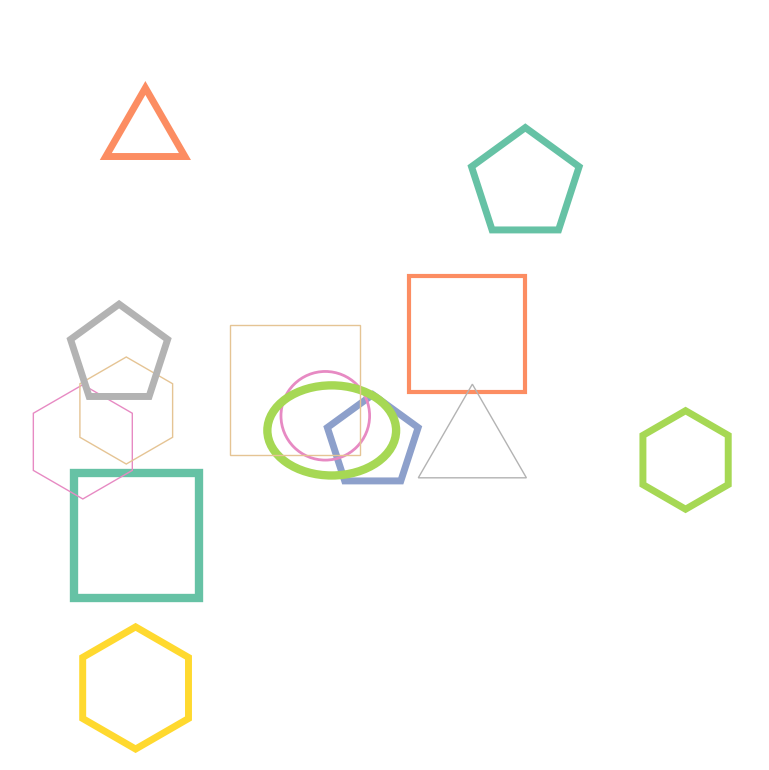[{"shape": "square", "thickness": 3, "radius": 0.41, "center": [0.177, 0.305]}, {"shape": "pentagon", "thickness": 2.5, "radius": 0.37, "center": [0.682, 0.761]}, {"shape": "square", "thickness": 1.5, "radius": 0.38, "center": [0.607, 0.567]}, {"shape": "triangle", "thickness": 2.5, "radius": 0.3, "center": [0.189, 0.826]}, {"shape": "pentagon", "thickness": 2.5, "radius": 0.31, "center": [0.484, 0.426]}, {"shape": "circle", "thickness": 1, "radius": 0.29, "center": [0.422, 0.46]}, {"shape": "hexagon", "thickness": 0.5, "radius": 0.37, "center": [0.108, 0.426]}, {"shape": "hexagon", "thickness": 2.5, "radius": 0.32, "center": [0.89, 0.403]}, {"shape": "oval", "thickness": 3, "radius": 0.42, "center": [0.431, 0.441]}, {"shape": "hexagon", "thickness": 2.5, "radius": 0.4, "center": [0.176, 0.107]}, {"shape": "square", "thickness": 0.5, "radius": 0.42, "center": [0.383, 0.494]}, {"shape": "hexagon", "thickness": 0.5, "radius": 0.35, "center": [0.164, 0.467]}, {"shape": "pentagon", "thickness": 2.5, "radius": 0.33, "center": [0.155, 0.539]}, {"shape": "triangle", "thickness": 0.5, "radius": 0.41, "center": [0.613, 0.42]}]